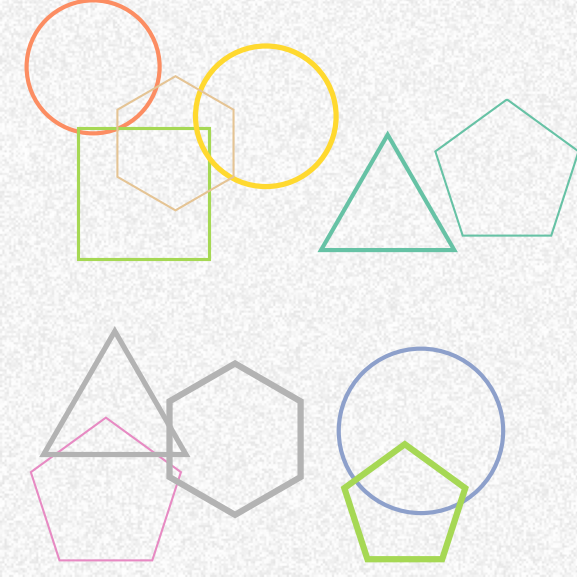[{"shape": "triangle", "thickness": 2, "radius": 0.67, "center": [0.671, 0.633]}, {"shape": "pentagon", "thickness": 1, "radius": 0.65, "center": [0.878, 0.697]}, {"shape": "circle", "thickness": 2, "radius": 0.58, "center": [0.161, 0.883]}, {"shape": "circle", "thickness": 2, "radius": 0.71, "center": [0.729, 0.253]}, {"shape": "pentagon", "thickness": 1, "radius": 0.68, "center": [0.183, 0.139]}, {"shape": "square", "thickness": 1.5, "radius": 0.57, "center": [0.249, 0.664]}, {"shape": "pentagon", "thickness": 3, "radius": 0.55, "center": [0.701, 0.12]}, {"shape": "circle", "thickness": 2.5, "radius": 0.61, "center": [0.46, 0.798]}, {"shape": "hexagon", "thickness": 1, "radius": 0.58, "center": [0.304, 0.751]}, {"shape": "hexagon", "thickness": 3, "radius": 0.66, "center": [0.407, 0.239]}, {"shape": "triangle", "thickness": 2.5, "radius": 0.71, "center": [0.199, 0.283]}]